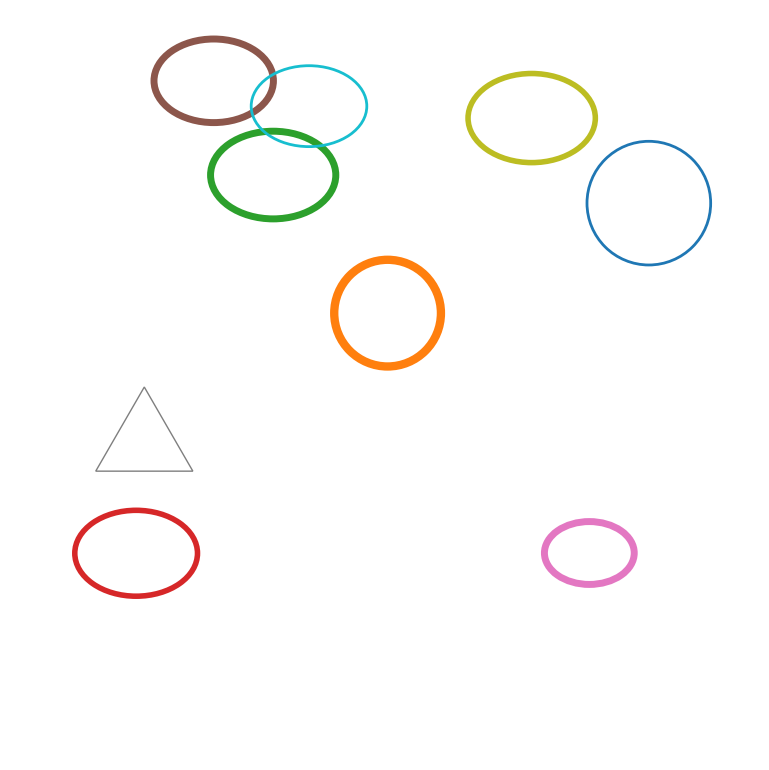[{"shape": "circle", "thickness": 1, "radius": 0.4, "center": [0.843, 0.736]}, {"shape": "circle", "thickness": 3, "radius": 0.35, "center": [0.503, 0.593]}, {"shape": "oval", "thickness": 2.5, "radius": 0.41, "center": [0.355, 0.773]}, {"shape": "oval", "thickness": 2, "radius": 0.4, "center": [0.177, 0.281]}, {"shape": "oval", "thickness": 2.5, "radius": 0.39, "center": [0.278, 0.895]}, {"shape": "oval", "thickness": 2.5, "radius": 0.29, "center": [0.765, 0.282]}, {"shape": "triangle", "thickness": 0.5, "radius": 0.36, "center": [0.187, 0.425]}, {"shape": "oval", "thickness": 2, "radius": 0.41, "center": [0.691, 0.847]}, {"shape": "oval", "thickness": 1, "radius": 0.38, "center": [0.401, 0.862]}]